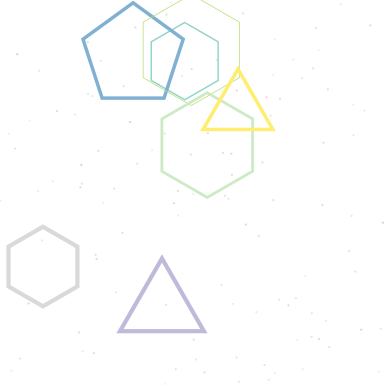[{"shape": "hexagon", "thickness": 1, "radius": 0.5, "center": [0.48, 0.841]}, {"shape": "triangle", "thickness": 3, "radius": 0.63, "center": [0.421, 0.203]}, {"shape": "pentagon", "thickness": 2.5, "radius": 0.68, "center": [0.346, 0.856]}, {"shape": "hexagon", "thickness": 0.5, "radius": 0.72, "center": [0.497, 0.87]}, {"shape": "hexagon", "thickness": 3, "radius": 0.52, "center": [0.112, 0.308]}, {"shape": "hexagon", "thickness": 2, "radius": 0.68, "center": [0.538, 0.623]}, {"shape": "triangle", "thickness": 2.5, "radius": 0.52, "center": [0.618, 0.716]}]